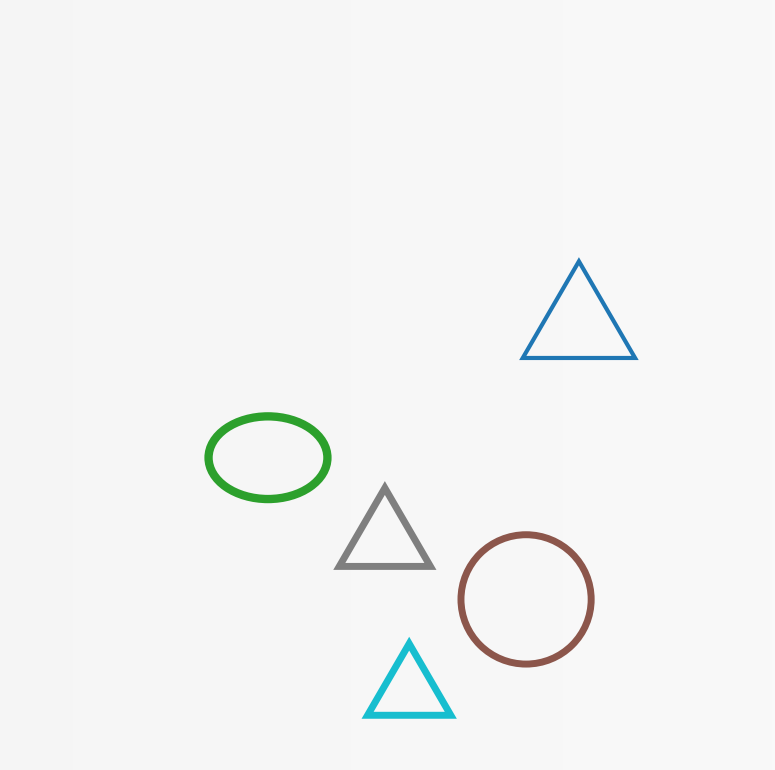[{"shape": "triangle", "thickness": 1.5, "radius": 0.42, "center": [0.747, 0.577]}, {"shape": "oval", "thickness": 3, "radius": 0.38, "center": [0.346, 0.406]}, {"shape": "circle", "thickness": 2.5, "radius": 0.42, "center": [0.679, 0.222]}, {"shape": "triangle", "thickness": 2.5, "radius": 0.34, "center": [0.497, 0.298]}, {"shape": "triangle", "thickness": 2.5, "radius": 0.31, "center": [0.528, 0.102]}]